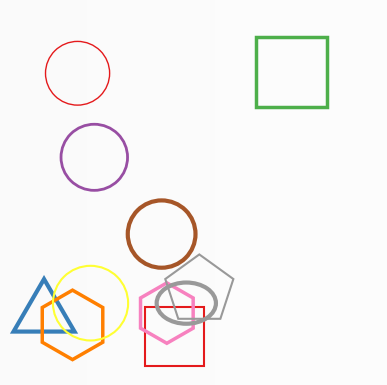[{"shape": "square", "thickness": 1.5, "radius": 0.38, "center": [0.45, 0.126]}, {"shape": "circle", "thickness": 1, "radius": 0.41, "center": [0.2, 0.81]}, {"shape": "triangle", "thickness": 3, "radius": 0.45, "center": [0.114, 0.184]}, {"shape": "square", "thickness": 2.5, "radius": 0.45, "center": [0.753, 0.813]}, {"shape": "circle", "thickness": 2, "radius": 0.43, "center": [0.243, 0.591]}, {"shape": "hexagon", "thickness": 2.5, "radius": 0.45, "center": [0.187, 0.156]}, {"shape": "circle", "thickness": 1.5, "radius": 0.48, "center": [0.234, 0.213]}, {"shape": "circle", "thickness": 3, "radius": 0.44, "center": [0.417, 0.392]}, {"shape": "hexagon", "thickness": 2.5, "radius": 0.39, "center": [0.431, 0.187]}, {"shape": "pentagon", "thickness": 1.5, "radius": 0.46, "center": [0.514, 0.247]}, {"shape": "oval", "thickness": 3, "radius": 0.38, "center": [0.481, 0.213]}]